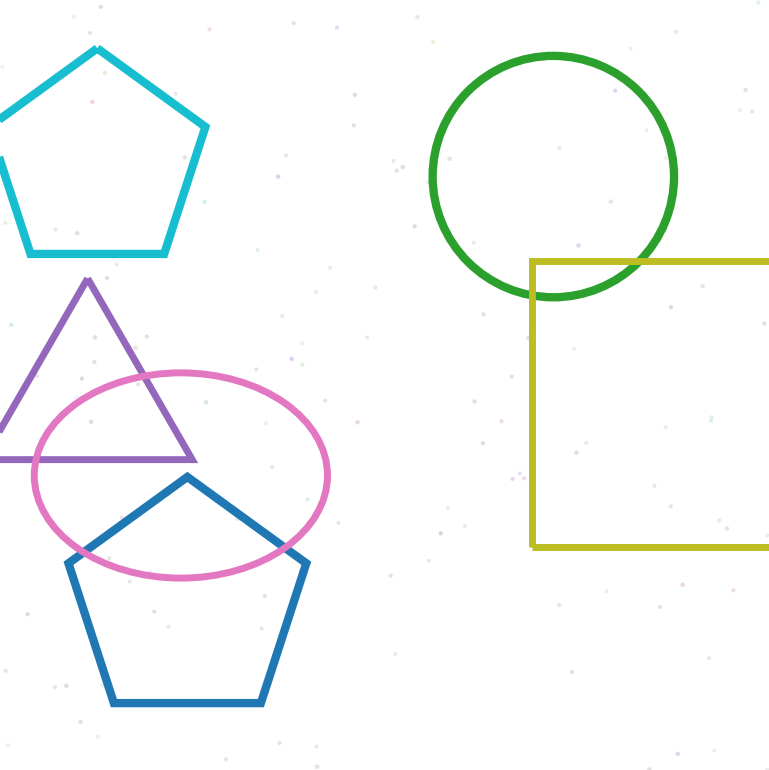[{"shape": "pentagon", "thickness": 3, "radius": 0.81, "center": [0.243, 0.218]}, {"shape": "circle", "thickness": 3, "radius": 0.78, "center": [0.719, 0.771]}, {"shape": "triangle", "thickness": 2.5, "radius": 0.78, "center": [0.114, 0.482]}, {"shape": "oval", "thickness": 2.5, "radius": 0.95, "center": [0.235, 0.382]}, {"shape": "square", "thickness": 2.5, "radius": 0.93, "center": [0.876, 0.475]}, {"shape": "pentagon", "thickness": 3, "radius": 0.74, "center": [0.126, 0.79]}]